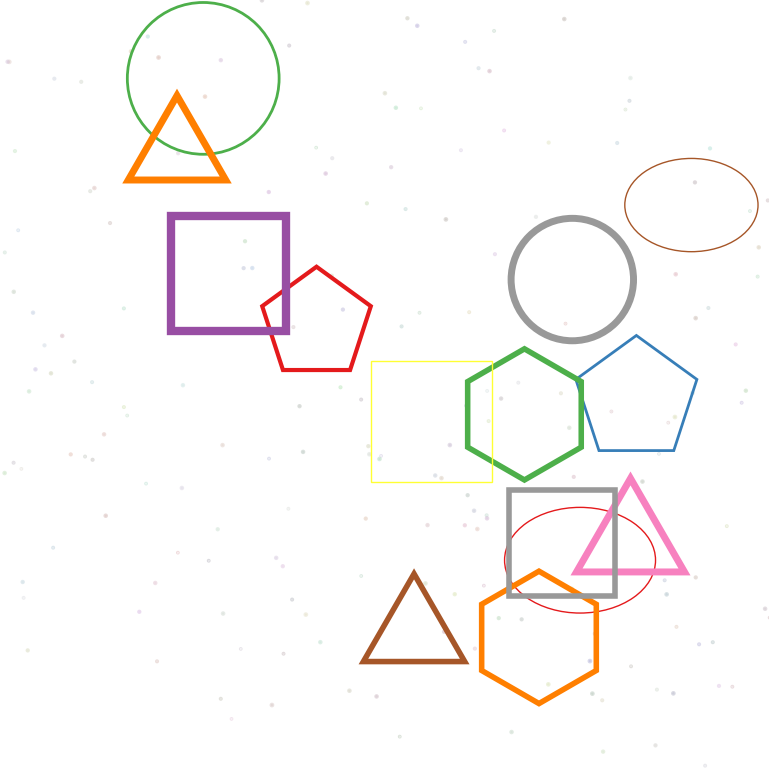[{"shape": "oval", "thickness": 0.5, "radius": 0.49, "center": [0.753, 0.272]}, {"shape": "pentagon", "thickness": 1.5, "radius": 0.37, "center": [0.411, 0.579]}, {"shape": "pentagon", "thickness": 1, "radius": 0.41, "center": [0.826, 0.482]}, {"shape": "circle", "thickness": 1, "radius": 0.49, "center": [0.264, 0.898]}, {"shape": "hexagon", "thickness": 2, "radius": 0.43, "center": [0.681, 0.462]}, {"shape": "square", "thickness": 3, "radius": 0.37, "center": [0.297, 0.645]}, {"shape": "triangle", "thickness": 2.5, "radius": 0.37, "center": [0.23, 0.803]}, {"shape": "hexagon", "thickness": 2, "radius": 0.43, "center": [0.7, 0.172]}, {"shape": "square", "thickness": 0.5, "radius": 0.39, "center": [0.561, 0.453]}, {"shape": "triangle", "thickness": 2, "radius": 0.38, "center": [0.538, 0.179]}, {"shape": "oval", "thickness": 0.5, "radius": 0.43, "center": [0.898, 0.734]}, {"shape": "triangle", "thickness": 2.5, "radius": 0.4, "center": [0.819, 0.298]}, {"shape": "circle", "thickness": 2.5, "radius": 0.4, "center": [0.743, 0.637]}, {"shape": "square", "thickness": 2, "radius": 0.34, "center": [0.73, 0.295]}]